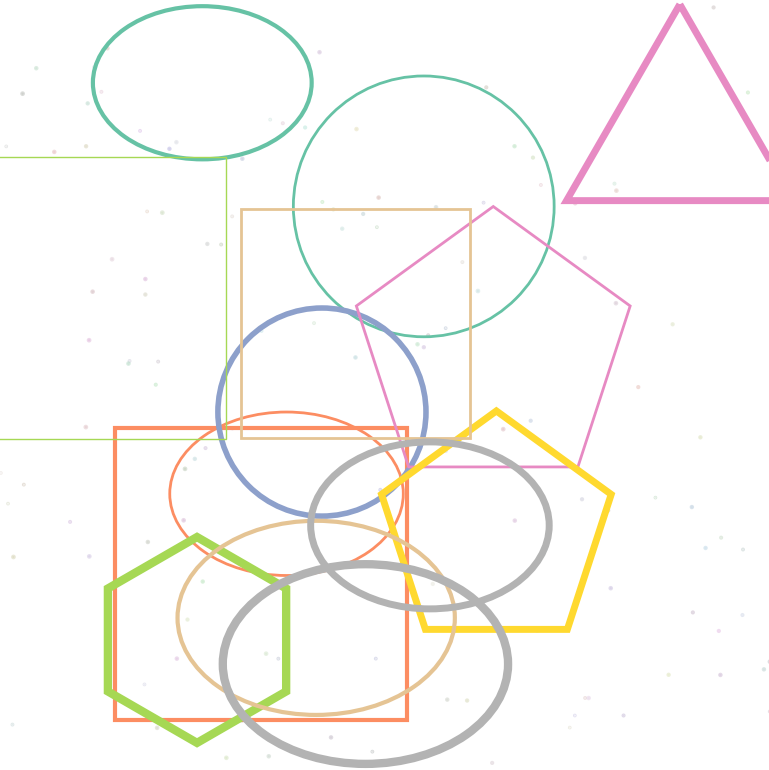[{"shape": "oval", "thickness": 1.5, "radius": 0.71, "center": [0.263, 0.893]}, {"shape": "circle", "thickness": 1, "radius": 0.85, "center": [0.55, 0.732]}, {"shape": "oval", "thickness": 1, "radius": 0.76, "center": [0.372, 0.359]}, {"shape": "square", "thickness": 1.5, "radius": 0.95, "center": [0.339, 0.254]}, {"shape": "circle", "thickness": 2, "radius": 0.68, "center": [0.418, 0.465]}, {"shape": "triangle", "thickness": 2.5, "radius": 0.85, "center": [0.883, 0.824]}, {"shape": "pentagon", "thickness": 1, "radius": 0.93, "center": [0.641, 0.545]}, {"shape": "square", "thickness": 0.5, "radius": 0.91, "center": [0.11, 0.613]}, {"shape": "hexagon", "thickness": 3, "radius": 0.67, "center": [0.256, 0.169]}, {"shape": "pentagon", "thickness": 2.5, "radius": 0.78, "center": [0.645, 0.309]}, {"shape": "oval", "thickness": 1.5, "radius": 0.9, "center": [0.411, 0.198]}, {"shape": "square", "thickness": 1, "radius": 0.74, "center": [0.462, 0.58]}, {"shape": "oval", "thickness": 3, "radius": 0.93, "center": [0.475, 0.138]}, {"shape": "oval", "thickness": 2.5, "radius": 0.77, "center": [0.558, 0.318]}]